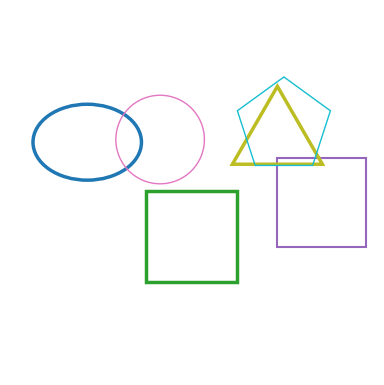[{"shape": "oval", "thickness": 2.5, "radius": 0.7, "center": [0.227, 0.631]}, {"shape": "square", "thickness": 2.5, "radius": 0.59, "center": [0.498, 0.386]}, {"shape": "square", "thickness": 1.5, "radius": 0.58, "center": [0.834, 0.473]}, {"shape": "circle", "thickness": 1, "radius": 0.58, "center": [0.416, 0.638]}, {"shape": "triangle", "thickness": 2.5, "radius": 0.67, "center": [0.721, 0.641]}, {"shape": "pentagon", "thickness": 1, "radius": 0.64, "center": [0.737, 0.673]}]